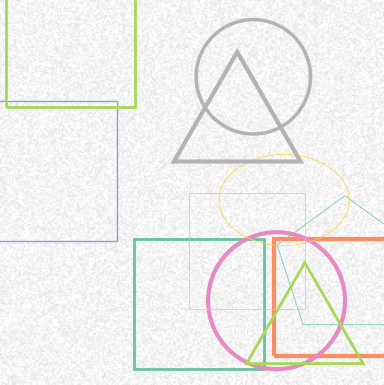[{"shape": "pentagon", "thickness": 0.5, "radius": 0.93, "center": [0.896, 0.306]}, {"shape": "square", "thickness": 2, "radius": 0.84, "center": [0.517, 0.21]}, {"shape": "square", "thickness": 3, "radius": 0.76, "center": [0.864, 0.227]}, {"shape": "square", "thickness": 1, "radius": 0.91, "center": [0.121, 0.556]}, {"shape": "circle", "thickness": 3, "radius": 0.89, "center": [0.718, 0.219]}, {"shape": "square", "thickness": 2, "radius": 0.83, "center": [0.184, 0.889]}, {"shape": "triangle", "thickness": 2, "radius": 0.87, "center": [0.792, 0.143]}, {"shape": "oval", "thickness": 0.5, "radius": 0.85, "center": [0.738, 0.48]}, {"shape": "square", "thickness": 0.5, "radius": 0.75, "center": [0.641, 0.347]}, {"shape": "triangle", "thickness": 3, "radius": 0.95, "center": [0.616, 0.675]}, {"shape": "circle", "thickness": 2.5, "radius": 0.74, "center": [0.658, 0.801]}]